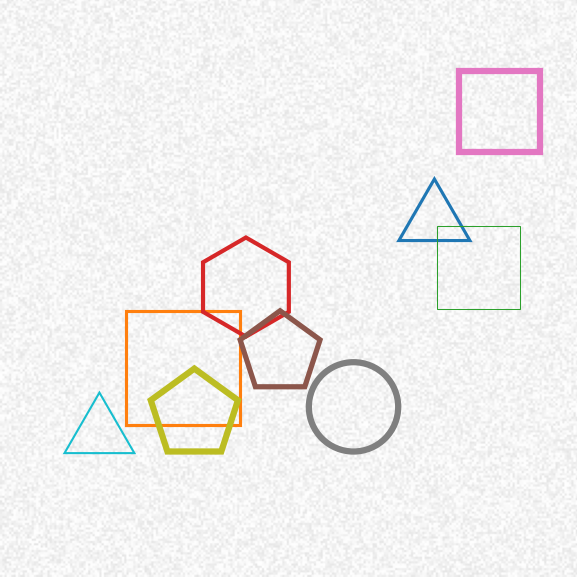[{"shape": "triangle", "thickness": 1.5, "radius": 0.35, "center": [0.752, 0.618]}, {"shape": "square", "thickness": 1.5, "radius": 0.5, "center": [0.317, 0.362]}, {"shape": "square", "thickness": 0.5, "radius": 0.36, "center": [0.829, 0.536]}, {"shape": "hexagon", "thickness": 2, "radius": 0.43, "center": [0.426, 0.502]}, {"shape": "pentagon", "thickness": 2.5, "radius": 0.36, "center": [0.485, 0.388]}, {"shape": "square", "thickness": 3, "radius": 0.35, "center": [0.866, 0.806]}, {"shape": "circle", "thickness": 3, "radius": 0.39, "center": [0.612, 0.295]}, {"shape": "pentagon", "thickness": 3, "radius": 0.4, "center": [0.337, 0.282]}, {"shape": "triangle", "thickness": 1, "radius": 0.35, "center": [0.172, 0.249]}]